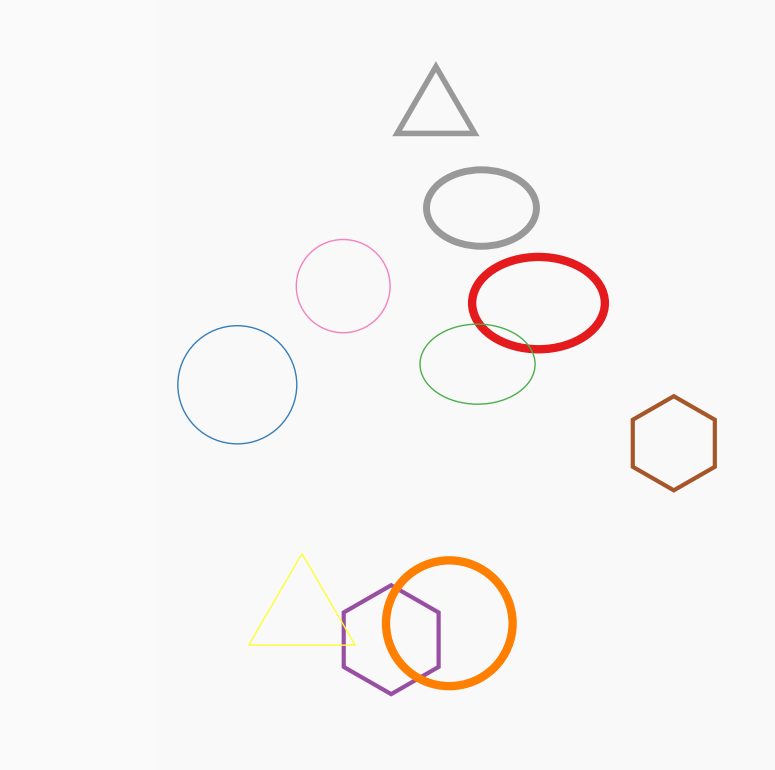[{"shape": "oval", "thickness": 3, "radius": 0.43, "center": [0.695, 0.606]}, {"shape": "circle", "thickness": 0.5, "radius": 0.38, "center": [0.306, 0.5]}, {"shape": "oval", "thickness": 0.5, "radius": 0.37, "center": [0.616, 0.527]}, {"shape": "hexagon", "thickness": 1.5, "radius": 0.35, "center": [0.505, 0.169]}, {"shape": "circle", "thickness": 3, "radius": 0.41, "center": [0.58, 0.191]}, {"shape": "triangle", "thickness": 0.5, "radius": 0.4, "center": [0.39, 0.202]}, {"shape": "hexagon", "thickness": 1.5, "radius": 0.31, "center": [0.869, 0.424]}, {"shape": "circle", "thickness": 0.5, "radius": 0.3, "center": [0.443, 0.628]}, {"shape": "triangle", "thickness": 2, "radius": 0.29, "center": [0.562, 0.856]}, {"shape": "oval", "thickness": 2.5, "radius": 0.35, "center": [0.621, 0.73]}]